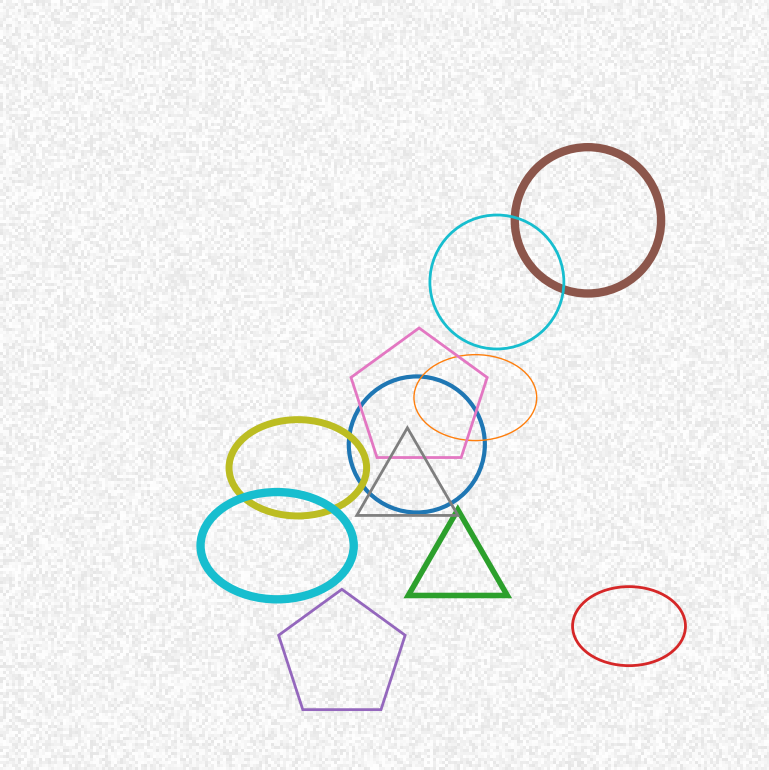[{"shape": "circle", "thickness": 1.5, "radius": 0.44, "center": [0.541, 0.423]}, {"shape": "oval", "thickness": 0.5, "radius": 0.4, "center": [0.617, 0.484]}, {"shape": "triangle", "thickness": 2, "radius": 0.37, "center": [0.595, 0.264]}, {"shape": "oval", "thickness": 1, "radius": 0.37, "center": [0.817, 0.187]}, {"shape": "pentagon", "thickness": 1, "radius": 0.43, "center": [0.444, 0.148]}, {"shape": "circle", "thickness": 3, "radius": 0.48, "center": [0.764, 0.714]}, {"shape": "pentagon", "thickness": 1, "radius": 0.46, "center": [0.544, 0.481]}, {"shape": "triangle", "thickness": 1, "radius": 0.38, "center": [0.529, 0.369]}, {"shape": "oval", "thickness": 2.5, "radius": 0.45, "center": [0.387, 0.392]}, {"shape": "oval", "thickness": 3, "radius": 0.5, "center": [0.36, 0.291]}, {"shape": "circle", "thickness": 1, "radius": 0.43, "center": [0.645, 0.634]}]